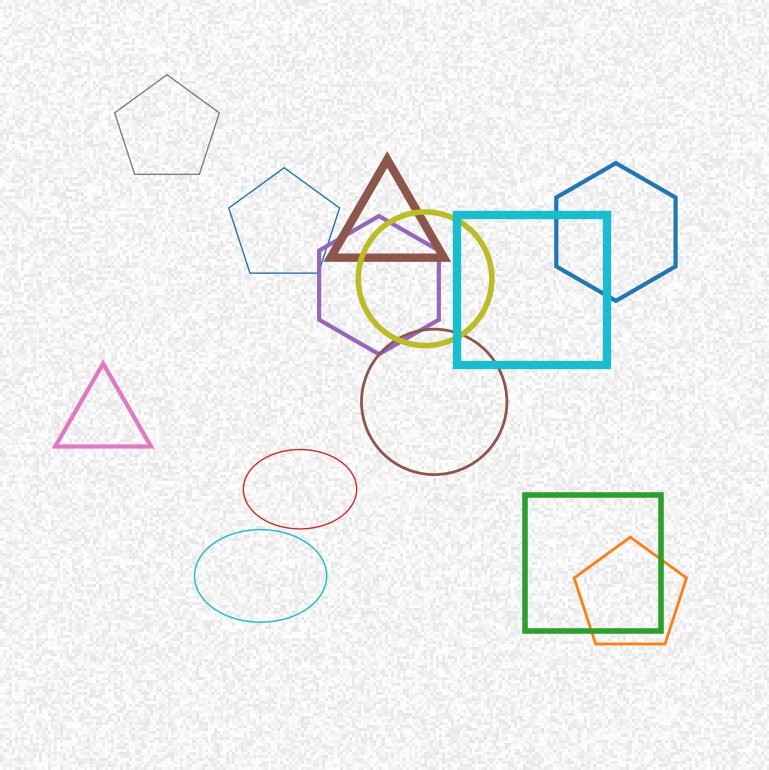[{"shape": "pentagon", "thickness": 0.5, "radius": 0.38, "center": [0.369, 0.706]}, {"shape": "hexagon", "thickness": 1.5, "radius": 0.45, "center": [0.8, 0.699]}, {"shape": "pentagon", "thickness": 1, "radius": 0.38, "center": [0.819, 0.226]}, {"shape": "square", "thickness": 2, "radius": 0.44, "center": [0.77, 0.269]}, {"shape": "oval", "thickness": 0.5, "radius": 0.37, "center": [0.39, 0.365]}, {"shape": "hexagon", "thickness": 1.5, "radius": 0.45, "center": [0.492, 0.63]}, {"shape": "triangle", "thickness": 3, "radius": 0.43, "center": [0.503, 0.708]}, {"shape": "circle", "thickness": 1, "radius": 0.47, "center": [0.564, 0.478]}, {"shape": "triangle", "thickness": 1.5, "radius": 0.36, "center": [0.134, 0.456]}, {"shape": "pentagon", "thickness": 0.5, "radius": 0.36, "center": [0.217, 0.831]}, {"shape": "circle", "thickness": 2, "radius": 0.43, "center": [0.552, 0.638]}, {"shape": "oval", "thickness": 0.5, "radius": 0.43, "center": [0.338, 0.252]}, {"shape": "square", "thickness": 3, "radius": 0.49, "center": [0.691, 0.623]}]